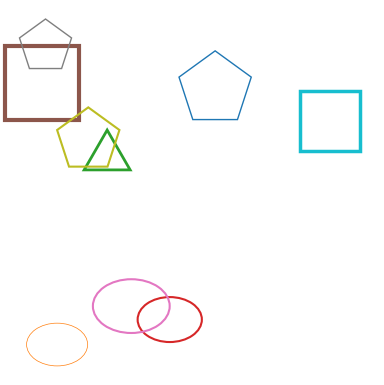[{"shape": "pentagon", "thickness": 1, "radius": 0.49, "center": [0.559, 0.769]}, {"shape": "oval", "thickness": 0.5, "radius": 0.4, "center": [0.148, 0.105]}, {"shape": "triangle", "thickness": 2, "radius": 0.34, "center": [0.278, 0.593]}, {"shape": "oval", "thickness": 1.5, "radius": 0.42, "center": [0.441, 0.17]}, {"shape": "square", "thickness": 3, "radius": 0.48, "center": [0.109, 0.784]}, {"shape": "oval", "thickness": 1.5, "radius": 0.5, "center": [0.341, 0.205]}, {"shape": "pentagon", "thickness": 1, "radius": 0.36, "center": [0.118, 0.879]}, {"shape": "pentagon", "thickness": 1.5, "radius": 0.43, "center": [0.229, 0.636]}, {"shape": "square", "thickness": 2.5, "radius": 0.39, "center": [0.858, 0.686]}]